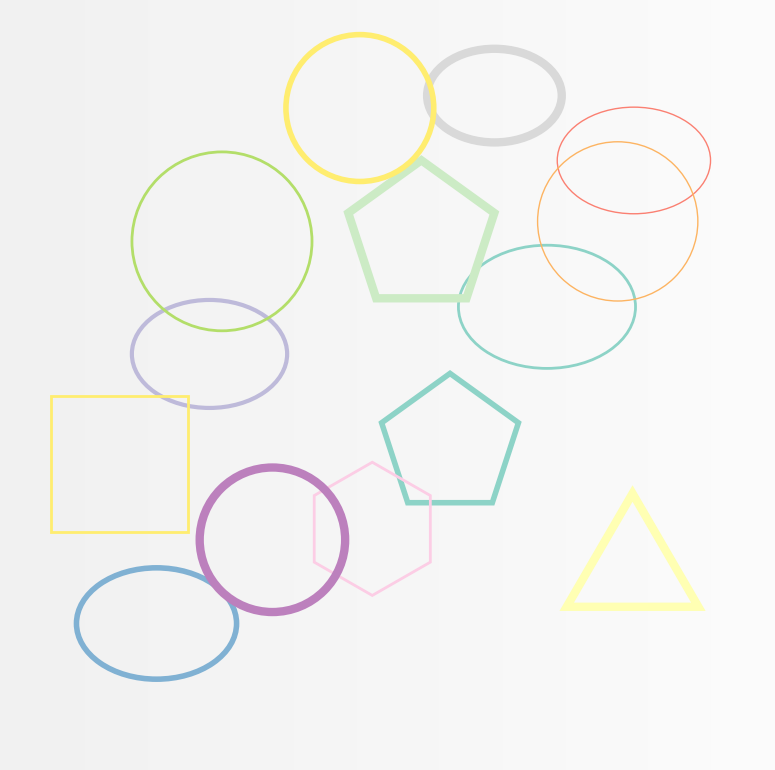[{"shape": "oval", "thickness": 1, "radius": 0.57, "center": [0.706, 0.602]}, {"shape": "pentagon", "thickness": 2, "radius": 0.46, "center": [0.581, 0.422]}, {"shape": "triangle", "thickness": 3, "radius": 0.49, "center": [0.816, 0.261]}, {"shape": "oval", "thickness": 1.5, "radius": 0.5, "center": [0.27, 0.54]}, {"shape": "oval", "thickness": 0.5, "radius": 0.49, "center": [0.818, 0.792]}, {"shape": "oval", "thickness": 2, "radius": 0.52, "center": [0.202, 0.19]}, {"shape": "circle", "thickness": 0.5, "radius": 0.52, "center": [0.797, 0.712]}, {"shape": "circle", "thickness": 1, "radius": 0.58, "center": [0.286, 0.687]}, {"shape": "hexagon", "thickness": 1, "radius": 0.43, "center": [0.48, 0.313]}, {"shape": "oval", "thickness": 3, "radius": 0.43, "center": [0.638, 0.876]}, {"shape": "circle", "thickness": 3, "radius": 0.47, "center": [0.352, 0.299]}, {"shape": "pentagon", "thickness": 3, "radius": 0.5, "center": [0.544, 0.693]}, {"shape": "circle", "thickness": 2, "radius": 0.48, "center": [0.464, 0.86]}, {"shape": "square", "thickness": 1, "radius": 0.44, "center": [0.154, 0.397]}]